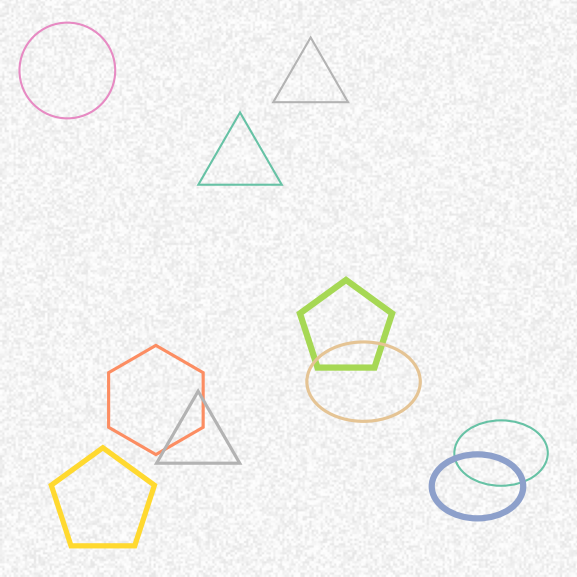[{"shape": "oval", "thickness": 1, "radius": 0.4, "center": [0.868, 0.215]}, {"shape": "triangle", "thickness": 1, "radius": 0.42, "center": [0.416, 0.721]}, {"shape": "hexagon", "thickness": 1.5, "radius": 0.47, "center": [0.27, 0.307]}, {"shape": "oval", "thickness": 3, "radius": 0.4, "center": [0.827, 0.157]}, {"shape": "circle", "thickness": 1, "radius": 0.41, "center": [0.117, 0.877]}, {"shape": "pentagon", "thickness": 3, "radius": 0.42, "center": [0.599, 0.43]}, {"shape": "pentagon", "thickness": 2.5, "radius": 0.47, "center": [0.178, 0.13]}, {"shape": "oval", "thickness": 1.5, "radius": 0.49, "center": [0.63, 0.338]}, {"shape": "triangle", "thickness": 1, "radius": 0.37, "center": [0.538, 0.86]}, {"shape": "triangle", "thickness": 1.5, "radius": 0.42, "center": [0.343, 0.239]}]